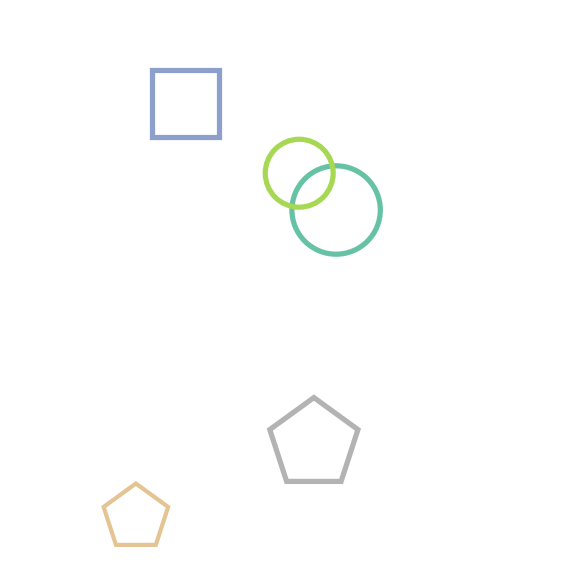[{"shape": "circle", "thickness": 2.5, "radius": 0.38, "center": [0.582, 0.635]}, {"shape": "square", "thickness": 2.5, "radius": 0.29, "center": [0.321, 0.82]}, {"shape": "circle", "thickness": 2.5, "radius": 0.29, "center": [0.518, 0.699]}, {"shape": "pentagon", "thickness": 2, "radius": 0.29, "center": [0.235, 0.103]}, {"shape": "pentagon", "thickness": 2.5, "radius": 0.4, "center": [0.543, 0.23]}]